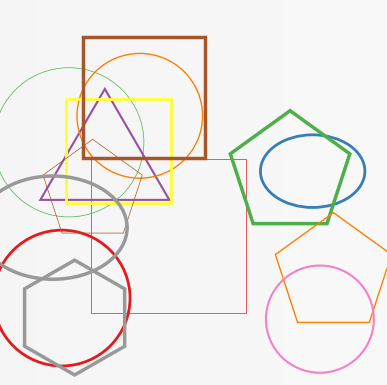[{"shape": "circle", "thickness": 2, "radius": 0.88, "center": [0.159, 0.226]}, {"shape": "square", "thickness": 0.5, "radius": 1.0, "center": [0.435, 0.387]}, {"shape": "oval", "thickness": 2, "radius": 0.67, "center": [0.807, 0.555]}, {"shape": "pentagon", "thickness": 2.5, "radius": 0.81, "center": [0.749, 0.55]}, {"shape": "circle", "thickness": 0.5, "radius": 0.97, "center": [0.178, 0.63]}, {"shape": "triangle", "thickness": 1.5, "radius": 0.96, "center": [0.271, 0.577]}, {"shape": "circle", "thickness": 1, "radius": 0.81, "center": [0.361, 0.699]}, {"shape": "pentagon", "thickness": 1, "radius": 0.79, "center": [0.861, 0.29]}, {"shape": "square", "thickness": 2, "radius": 0.68, "center": [0.307, 0.608]}, {"shape": "pentagon", "thickness": 0.5, "radius": 0.67, "center": [0.239, 0.504]}, {"shape": "square", "thickness": 2.5, "radius": 0.79, "center": [0.371, 0.746]}, {"shape": "circle", "thickness": 1.5, "radius": 0.7, "center": [0.825, 0.171]}, {"shape": "oval", "thickness": 2.5, "radius": 0.96, "center": [0.136, 0.409]}, {"shape": "hexagon", "thickness": 2.5, "radius": 0.75, "center": [0.193, 0.175]}]